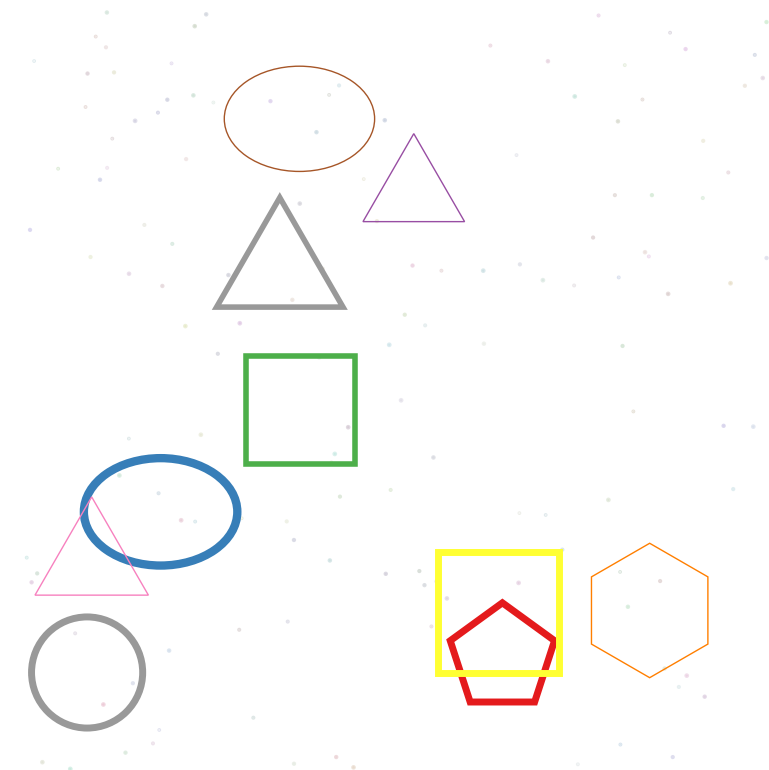[{"shape": "pentagon", "thickness": 2.5, "radius": 0.36, "center": [0.652, 0.146]}, {"shape": "oval", "thickness": 3, "radius": 0.5, "center": [0.209, 0.335]}, {"shape": "square", "thickness": 2, "radius": 0.35, "center": [0.39, 0.467]}, {"shape": "triangle", "thickness": 0.5, "radius": 0.38, "center": [0.537, 0.75]}, {"shape": "hexagon", "thickness": 0.5, "radius": 0.44, "center": [0.844, 0.207]}, {"shape": "square", "thickness": 2.5, "radius": 0.39, "center": [0.647, 0.205]}, {"shape": "oval", "thickness": 0.5, "radius": 0.49, "center": [0.389, 0.846]}, {"shape": "triangle", "thickness": 0.5, "radius": 0.43, "center": [0.119, 0.27]}, {"shape": "triangle", "thickness": 2, "radius": 0.47, "center": [0.363, 0.649]}, {"shape": "circle", "thickness": 2.5, "radius": 0.36, "center": [0.113, 0.127]}]